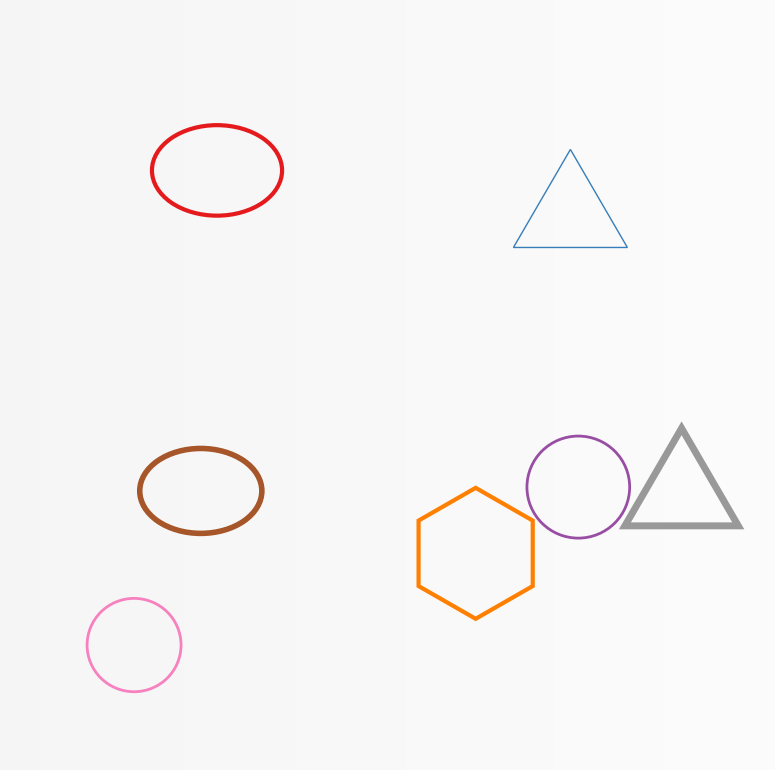[{"shape": "oval", "thickness": 1.5, "radius": 0.42, "center": [0.28, 0.779]}, {"shape": "triangle", "thickness": 0.5, "radius": 0.42, "center": [0.736, 0.721]}, {"shape": "circle", "thickness": 1, "radius": 0.33, "center": [0.746, 0.367]}, {"shape": "hexagon", "thickness": 1.5, "radius": 0.43, "center": [0.614, 0.281]}, {"shape": "oval", "thickness": 2, "radius": 0.39, "center": [0.259, 0.362]}, {"shape": "circle", "thickness": 1, "radius": 0.3, "center": [0.173, 0.162]}, {"shape": "triangle", "thickness": 2.5, "radius": 0.42, "center": [0.879, 0.359]}]